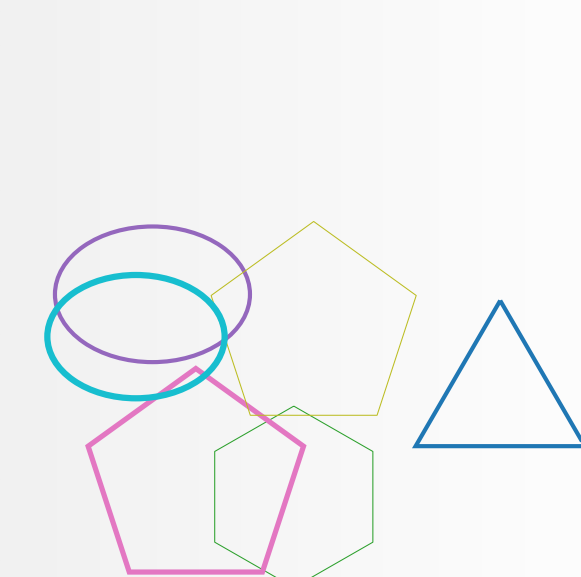[{"shape": "triangle", "thickness": 2, "radius": 0.84, "center": [0.861, 0.311]}, {"shape": "hexagon", "thickness": 0.5, "radius": 0.79, "center": [0.505, 0.139]}, {"shape": "oval", "thickness": 2, "radius": 0.84, "center": [0.262, 0.49]}, {"shape": "pentagon", "thickness": 2.5, "radius": 0.97, "center": [0.337, 0.166]}, {"shape": "pentagon", "thickness": 0.5, "radius": 0.93, "center": [0.54, 0.43]}, {"shape": "oval", "thickness": 3, "radius": 0.76, "center": [0.234, 0.416]}]